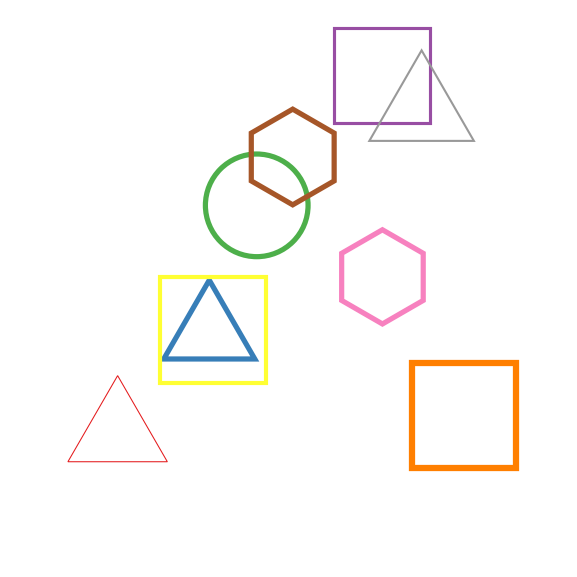[{"shape": "triangle", "thickness": 0.5, "radius": 0.5, "center": [0.204, 0.249]}, {"shape": "triangle", "thickness": 2.5, "radius": 0.46, "center": [0.362, 0.423]}, {"shape": "circle", "thickness": 2.5, "radius": 0.44, "center": [0.445, 0.644]}, {"shape": "square", "thickness": 1.5, "radius": 0.41, "center": [0.661, 0.869]}, {"shape": "square", "thickness": 3, "radius": 0.45, "center": [0.803, 0.28]}, {"shape": "square", "thickness": 2, "radius": 0.46, "center": [0.369, 0.428]}, {"shape": "hexagon", "thickness": 2.5, "radius": 0.41, "center": [0.507, 0.727]}, {"shape": "hexagon", "thickness": 2.5, "radius": 0.41, "center": [0.662, 0.52]}, {"shape": "triangle", "thickness": 1, "radius": 0.52, "center": [0.73, 0.807]}]